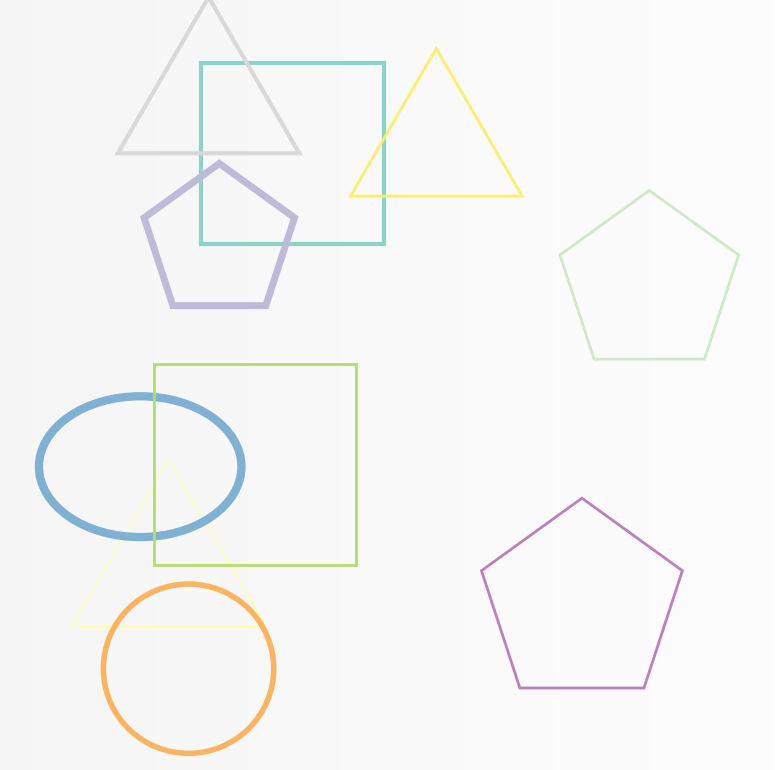[{"shape": "square", "thickness": 1.5, "radius": 0.59, "center": [0.378, 0.801]}, {"shape": "triangle", "thickness": 0.5, "radius": 0.72, "center": [0.218, 0.259]}, {"shape": "pentagon", "thickness": 2.5, "radius": 0.51, "center": [0.283, 0.686]}, {"shape": "oval", "thickness": 3, "radius": 0.65, "center": [0.181, 0.394]}, {"shape": "circle", "thickness": 2, "radius": 0.55, "center": [0.243, 0.132]}, {"shape": "square", "thickness": 1, "radius": 0.65, "center": [0.329, 0.397]}, {"shape": "triangle", "thickness": 1.5, "radius": 0.68, "center": [0.269, 0.869]}, {"shape": "pentagon", "thickness": 1, "radius": 0.68, "center": [0.751, 0.217]}, {"shape": "pentagon", "thickness": 1, "radius": 0.61, "center": [0.838, 0.631]}, {"shape": "triangle", "thickness": 1, "radius": 0.64, "center": [0.563, 0.809]}]